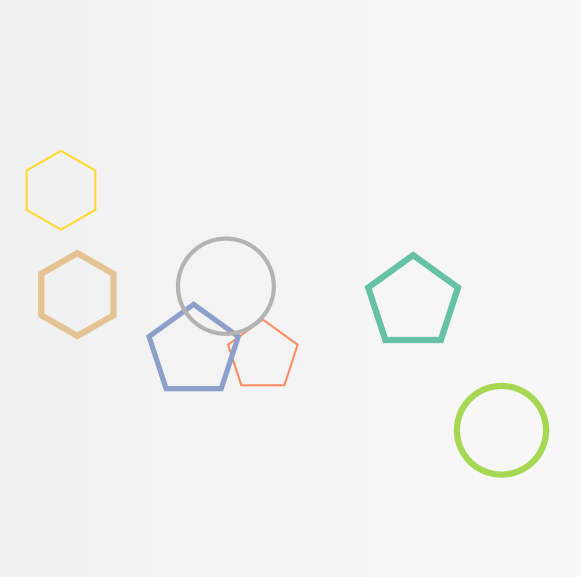[{"shape": "pentagon", "thickness": 3, "radius": 0.41, "center": [0.711, 0.476]}, {"shape": "pentagon", "thickness": 1, "radius": 0.31, "center": [0.452, 0.383]}, {"shape": "pentagon", "thickness": 2.5, "radius": 0.4, "center": [0.333, 0.391]}, {"shape": "circle", "thickness": 3, "radius": 0.38, "center": [0.863, 0.254]}, {"shape": "hexagon", "thickness": 1, "radius": 0.34, "center": [0.105, 0.67]}, {"shape": "hexagon", "thickness": 3, "radius": 0.36, "center": [0.133, 0.489]}, {"shape": "circle", "thickness": 2, "radius": 0.41, "center": [0.389, 0.504]}]